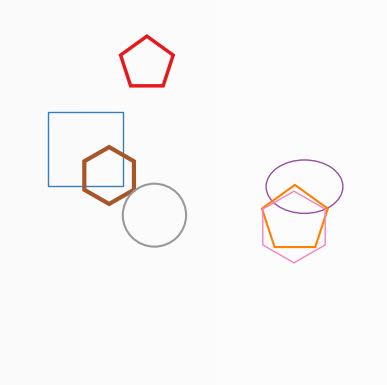[{"shape": "pentagon", "thickness": 2.5, "radius": 0.36, "center": [0.379, 0.835]}, {"shape": "square", "thickness": 1, "radius": 0.48, "center": [0.22, 0.614]}, {"shape": "oval", "thickness": 1, "radius": 0.5, "center": [0.786, 0.515]}, {"shape": "pentagon", "thickness": 1.5, "radius": 0.45, "center": [0.761, 0.43]}, {"shape": "hexagon", "thickness": 3, "radius": 0.37, "center": [0.282, 0.544]}, {"shape": "hexagon", "thickness": 1, "radius": 0.46, "center": [0.759, 0.41]}, {"shape": "circle", "thickness": 1.5, "radius": 0.41, "center": [0.399, 0.441]}]